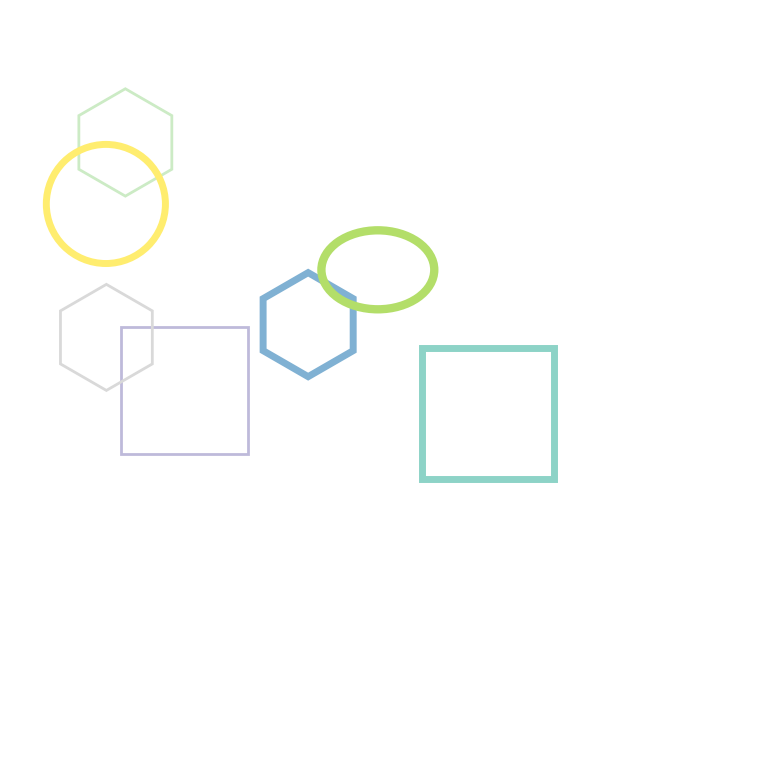[{"shape": "square", "thickness": 2.5, "radius": 0.43, "center": [0.634, 0.463]}, {"shape": "square", "thickness": 1, "radius": 0.41, "center": [0.239, 0.493]}, {"shape": "hexagon", "thickness": 2.5, "radius": 0.34, "center": [0.4, 0.578]}, {"shape": "oval", "thickness": 3, "radius": 0.37, "center": [0.491, 0.65]}, {"shape": "hexagon", "thickness": 1, "radius": 0.34, "center": [0.138, 0.562]}, {"shape": "hexagon", "thickness": 1, "radius": 0.35, "center": [0.163, 0.815]}, {"shape": "circle", "thickness": 2.5, "radius": 0.39, "center": [0.138, 0.735]}]